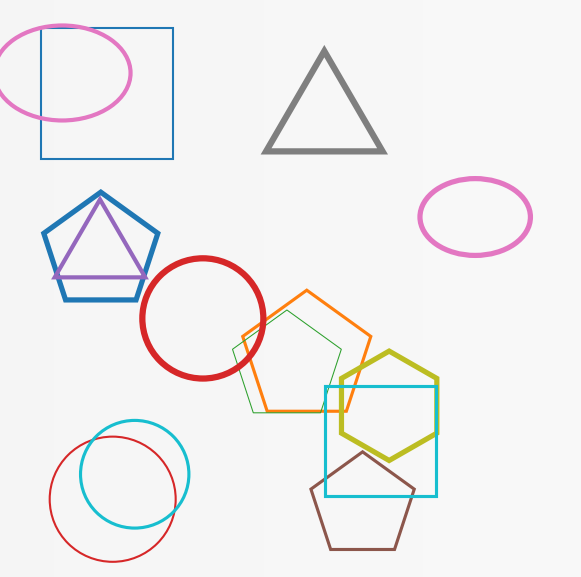[{"shape": "square", "thickness": 1, "radius": 0.57, "center": [0.184, 0.838]}, {"shape": "pentagon", "thickness": 2.5, "radius": 0.52, "center": [0.173, 0.563]}, {"shape": "pentagon", "thickness": 1.5, "radius": 0.58, "center": [0.528, 0.381]}, {"shape": "pentagon", "thickness": 0.5, "radius": 0.49, "center": [0.494, 0.364]}, {"shape": "circle", "thickness": 1, "radius": 0.54, "center": [0.194, 0.135]}, {"shape": "circle", "thickness": 3, "radius": 0.52, "center": [0.349, 0.448]}, {"shape": "triangle", "thickness": 2, "radius": 0.45, "center": [0.172, 0.564]}, {"shape": "pentagon", "thickness": 1.5, "radius": 0.47, "center": [0.624, 0.123]}, {"shape": "oval", "thickness": 2.5, "radius": 0.48, "center": [0.818, 0.623]}, {"shape": "oval", "thickness": 2, "radius": 0.59, "center": [0.107, 0.873]}, {"shape": "triangle", "thickness": 3, "radius": 0.58, "center": [0.558, 0.795]}, {"shape": "hexagon", "thickness": 2.5, "radius": 0.47, "center": [0.67, 0.296]}, {"shape": "circle", "thickness": 1.5, "radius": 0.47, "center": [0.232, 0.178]}, {"shape": "square", "thickness": 1.5, "radius": 0.48, "center": [0.655, 0.236]}]